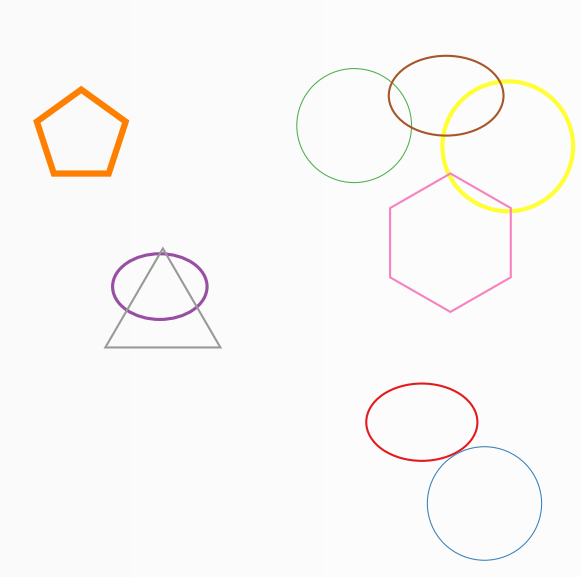[{"shape": "oval", "thickness": 1, "radius": 0.48, "center": [0.726, 0.268]}, {"shape": "circle", "thickness": 0.5, "radius": 0.49, "center": [0.834, 0.127]}, {"shape": "circle", "thickness": 0.5, "radius": 0.49, "center": [0.609, 0.782]}, {"shape": "oval", "thickness": 1.5, "radius": 0.41, "center": [0.275, 0.503]}, {"shape": "pentagon", "thickness": 3, "radius": 0.4, "center": [0.14, 0.764]}, {"shape": "circle", "thickness": 2, "radius": 0.56, "center": [0.874, 0.746]}, {"shape": "oval", "thickness": 1, "radius": 0.49, "center": [0.768, 0.833]}, {"shape": "hexagon", "thickness": 1, "radius": 0.6, "center": [0.775, 0.579]}, {"shape": "triangle", "thickness": 1, "radius": 0.57, "center": [0.28, 0.455]}]